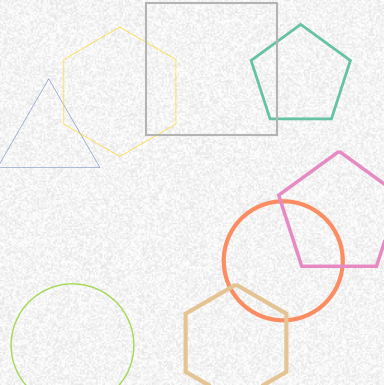[{"shape": "pentagon", "thickness": 2, "radius": 0.68, "center": [0.781, 0.801]}, {"shape": "circle", "thickness": 3, "radius": 0.77, "center": [0.736, 0.323]}, {"shape": "triangle", "thickness": 0.5, "radius": 0.77, "center": [0.127, 0.642]}, {"shape": "pentagon", "thickness": 2.5, "radius": 0.83, "center": [0.881, 0.442]}, {"shape": "circle", "thickness": 1, "radius": 0.8, "center": [0.188, 0.103]}, {"shape": "hexagon", "thickness": 0.5, "radius": 0.84, "center": [0.311, 0.762]}, {"shape": "hexagon", "thickness": 3, "radius": 0.76, "center": [0.613, 0.11]}, {"shape": "square", "thickness": 1.5, "radius": 0.86, "center": [0.549, 0.821]}]